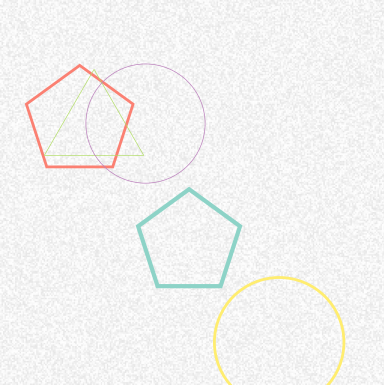[{"shape": "pentagon", "thickness": 3, "radius": 0.7, "center": [0.491, 0.369]}, {"shape": "pentagon", "thickness": 2, "radius": 0.73, "center": [0.207, 0.684]}, {"shape": "triangle", "thickness": 0.5, "radius": 0.75, "center": [0.244, 0.671]}, {"shape": "circle", "thickness": 0.5, "radius": 0.77, "center": [0.378, 0.679]}, {"shape": "circle", "thickness": 2, "radius": 0.84, "center": [0.725, 0.111]}]